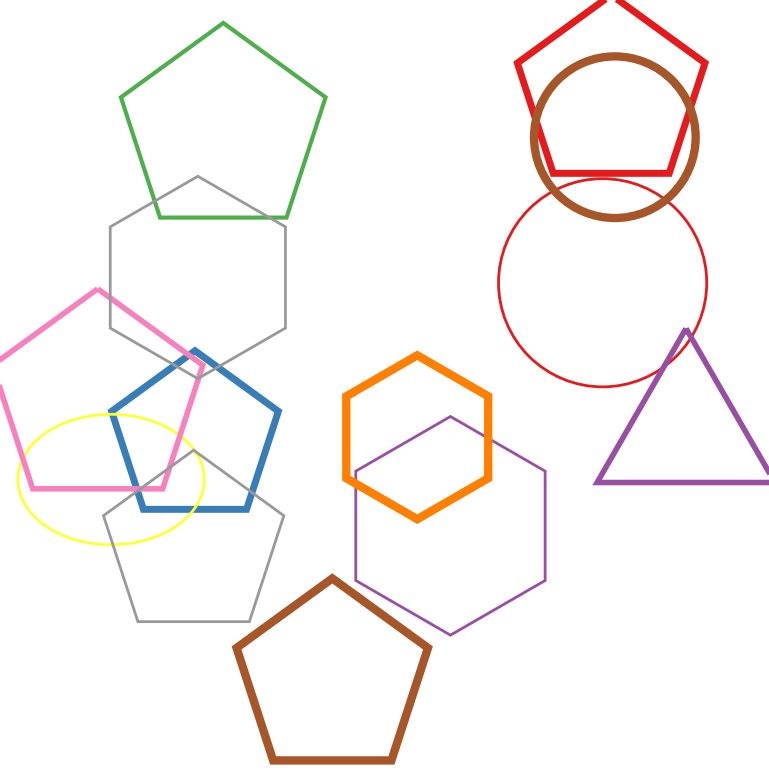[{"shape": "pentagon", "thickness": 2.5, "radius": 0.64, "center": [0.794, 0.879]}, {"shape": "circle", "thickness": 1, "radius": 0.68, "center": [0.783, 0.633]}, {"shape": "pentagon", "thickness": 2.5, "radius": 0.57, "center": [0.253, 0.431]}, {"shape": "pentagon", "thickness": 1.5, "radius": 0.7, "center": [0.29, 0.83]}, {"shape": "triangle", "thickness": 2, "radius": 0.67, "center": [0.891, 0.44]}, {"shape": "hexagon", "thickness": 1, "radius": 0.71, "center": [0.585, 0.317]}, {"shape": "hexagon", "thickness": 3, "radius": 0.53, "center": [0.542, 0.432]}, {"shape": "oval", "thickness": 1, "radius": 0.61, "center": [0.144, 0.377]}, {"shape": "circle", "thickness": 3, "radius": 0.52, "center": [0.799, 0.822]}, {"shape": "pentagon", "thickness": 3, "radius": 0.65, "center": [0.432, 0.118]}, {"shape": "pentagon", "thickness": 2, "radius": 0.72, "center": [0.127, 0.481]}, {"shape": "hexagon", "thickness": 1, "radius": 0.66, "center": [0.257, 0.64]}, {"shape": "pentagon", "thickness": 1, "radius": 0.62, "center": [0.251, 0.292]}]